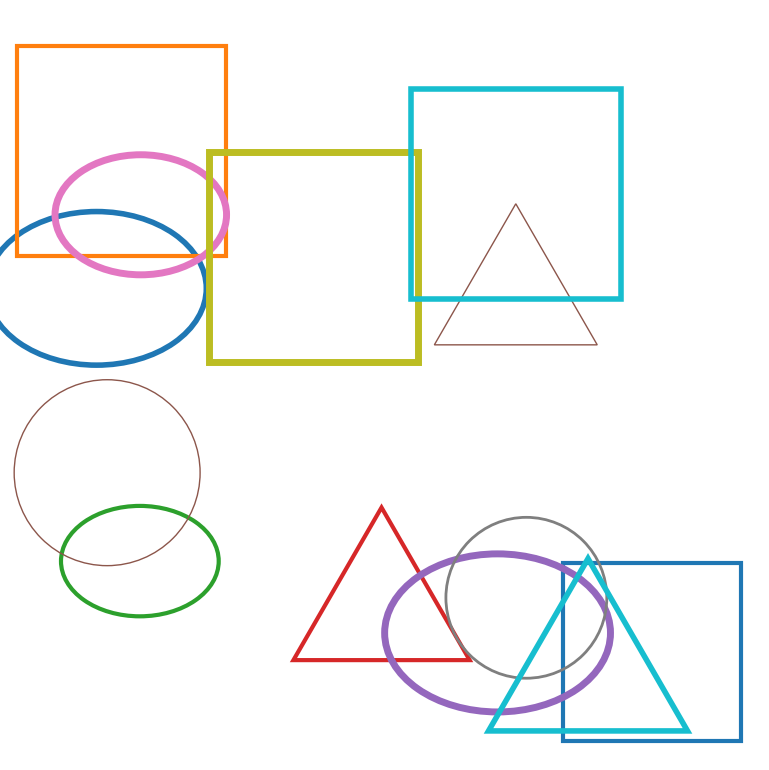[{"shape": "oval", "thickness": 2, "radius": 0.71, "center": [0.125, 0.626]}, {"shape": "square", "thickness": 1.5, "radius": 0.58, "center": [0.847, 0.153]}, {"shape": "square", "thickness": 1.5, "radius": 0.68, "center": [0.158, 0.804]}, {"shape": "oval", "thickness": 1.5, "radius": 0.51, "center": [0.182, 0.271]}, {"shape": "triangle", "thickness": 1.5, "radius": 0.66, "center": [0.496, 0.209]}, {"shape": "oval", "thickness": 2.5, "radius": 0.73, "center": [0.646, 0.178]}, {"shape": "triangle", "thickness": 0.5, "radius": 0.61, "center": [0.67, 0.613]}, {"shape": "circle", "thickness": 0.5, "radius": 0.6, "center": [0.139, 0.386]}, {"shape": "oval", "thickness": 2.5, "radius": 0.56, "center": [0.183, 0.721]}, {"shape": "circle", "thickness": 1, "radius": 0.52, "center": [0.684, 0.224]}, {"shape": "square", "thickness": 2.5, "radius": 0.68, "center": [0.407, 0.666]}, {"shape": "triangle", "thickness": 2, "radius": 0.75, "center": [0.764, 0.125]}, {"shape": "square", "thickness": 2, "radius": 0.68, "center": [0.67, 0.748]}]